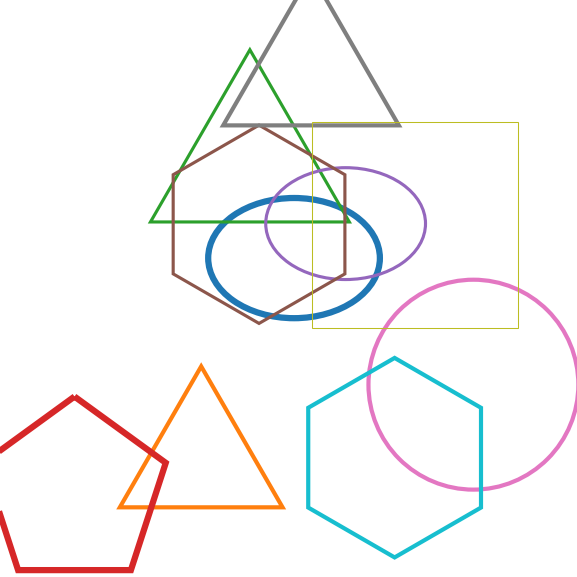[{"shape": "oval", "thickness": 3, "radius": 0.74, "center": [0.509, 0.552]}, {"shape": "triangle", "thickness": 2, "radius": 0.81, "center": [0.348, 0.202]}, {"shape": "triangle", "thickness": 1.5, "radius": 0.99, "center": [0.433, 0.714]}, {"shape": "pentagon", "thickness": 3, "radius": 0.83, "center": [0.129, 0.146]}, {"shape": "oval", "thickness": 1.5, "radius": 0.69, "center": [0.598, 0.612]}, {"shape": "hexagon", "thickness": 1.5, "radius": 0.86, "center": [0.449, 0.611]}, {"shape": "circle", "thickness": 2, "radius": 0.91, "center": [0.82, 0.333]}, {"shape": "triangle", "thickness": 2, "radius": 0.88, "center": [0.539, 0.87]}, {"shape": "square", "thickness": 0.5, "radius": 0.89, "center": [0.719, 0.609]}, {"shape": "hexagon", "thickness": 2, "radius": 0.86, "center": [0.683, 0.207]}]